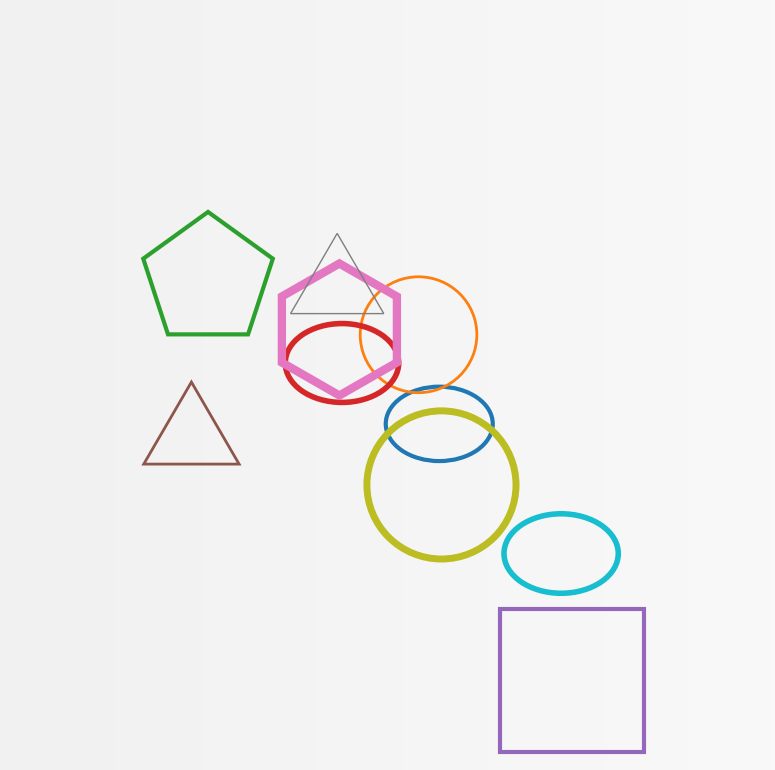[{"shape": "oval", "thickness": 1.5, "radius": 0.35, "center": [0.567, 0.45]}, {"shape": "circle", "thickness": 1, "radius": 0.38, "center": [0.54, 0.565]}, {"shape": "pentagon", "thickness": 1.5, "radius": 0.44, "center": [0.268, 0.637]}, {"shape": "oval", "thickness": 2, "radius": 0.37, "center": [0.441, 0.529]}, {"shape": "square", "thickness": 1.5, "radius": 0.47, "center": [0.738, 0.116]}, {"shape": "triangle", "thickness": 1, "radius": 0.36, "center": [0.247, 0.433]}, {"shape": "hexagon", "thickness": 3, "radius": 0.43, "center": [0.438, 0.572]}, {"shape": "triangle", "thickness": 0.5, "radius": 0.35, "center": [0.435, 0.627]}, {"shape": "circle", "thickness": 2.5, "radius": 0.48, "center": [0.57, 0.37]}, {"shape": "oval", "thickness": 2, "radius": 0.37, "center": [0.724, 0.281]}]